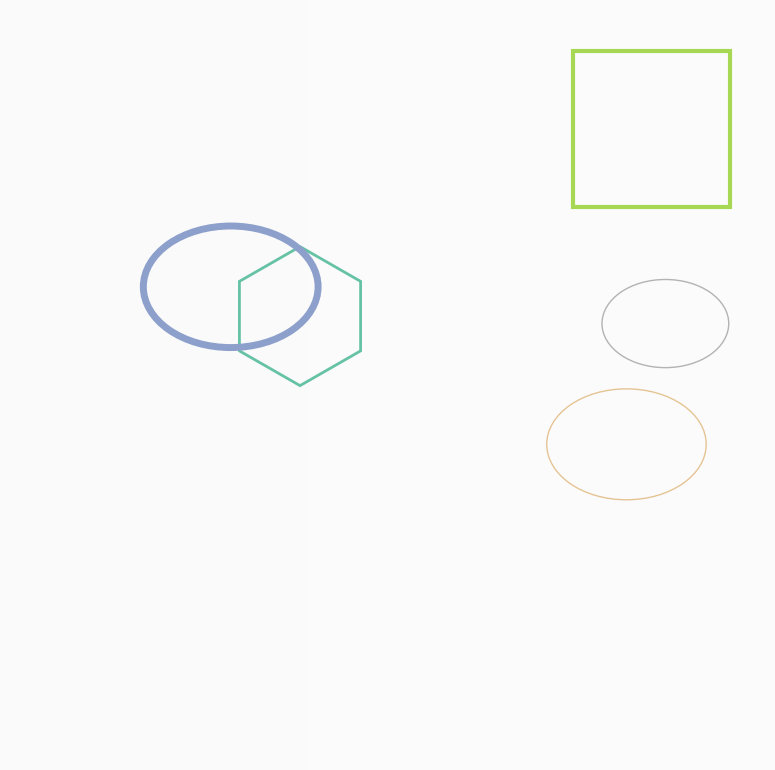[{"shape": "hexagon", "thickness": 1, "radius": 0.45, "center": [0.387, 0.589]}, {"shape": "oval", "thickness": 2.5, "radius": 0.56, "center": [0.298, 0.628]}, {"shape": "square", "thickness": 1.5, "radius": 0.51, "center": [0.841, 0.832]}, {"shape": "oval", "thickness": 0.5, "radius": 0.51, "center": [0.808, 0.423]}, {"shape": "oval", "thickness": 0.5, "radius": 0.41, "center": [0.859, 0.58]}]